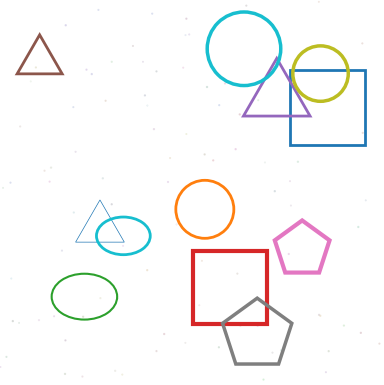[{"shape": "triangle", "thickness": 0.5, "radius": 0.37, "center": [0.26, 0.408]}, {"shape": "square", "thickness": 2, "radius": 0.48, "center": [0.851, 0.721]}, {"shape": "circle", "thickness": 2, "radius": 0.38, "center": [0.532, 0.456]}, {"shape": "oval", "thickness": 1.5, "radius": 0.43, "center": [0.219, 0.229]}, {"shape": "square", "thickness": 3, "radius": 0.48, "center": [0.597, 0.253]}, {"shape": "triangle", "thickness": 2, "radius": 0.5, "center": [0.719, 0.749]}, {"shape": "triangle", "thickness": 2, "radius": 0.34, "center": [0.103, 0.842]}, {"shape": "pentagon", "thickness": 3, "radius": 0.37, "center": [0.785, 0.353]}, {"shape": "pentagon", "thickness": 2.5, "radius": 0.47, "center": [0.668, 0.131]}, {"shape": "circle", "thickness": 2.5, "radius": 0.36, "center": [0.833, 0.809]}, {"shape": "circle", "thickness": 2.5, "radius": 0.48, "center": [0.634, 0.873]}, {"shape": "oval", "thickness": 2, "radius": 0.35, "center": [0.32, 0.387]}]